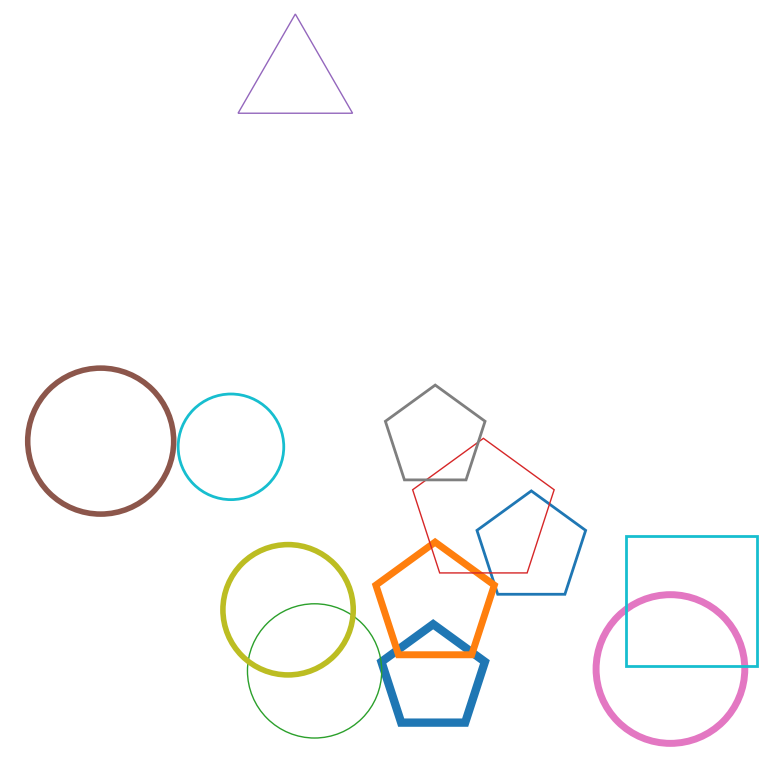[{"shape": "pentagon", "thickness": 1, "radius": 0.37, "center": [0.69, 0.288]}, {"shape": "pentagon", "thickness": 3, "radius": 0.35, "center": [0.563, 0.119]}, {"shape": "pentagon", "thickness": 2.5, "radius": 0.4, "center": [0.565, 0.215]}, {"shape": "circle", "thickness": 0.5, "radius": 0.44, "center": [0.409, 0.129]}, {"shape": "pentagon", "thickness": 0.5, "radius": 0.48, "center": [0.628, 0.334]}, {"shape": "triangle", "thickness": 0.5, "radius": 0.43, "center": [0.384, 0.896]}, {"shape": "circle", "thickness": 2, "radius": 0.47, "center": [0.131, 0.427]}, {"shape": "circle", "thickness": 2.5, "radius": 0.48, "center": [0.871, 0.131]}, {"shape": "pentagon", "thickness": 1, "radius": 0.34, "center": [0.565, 0.432]}, {"shape": "circle", "thickness": 2, "radius": 0.42, "center": [0.374, 0.208]}, {"shape": "circle", "thickness": 1, "radius": 0.34, "center": [0.3, 0.42]}, {"shape": "square", "thickness": 1, "radius": 0.42, "center": [0.898, 0.22]}]